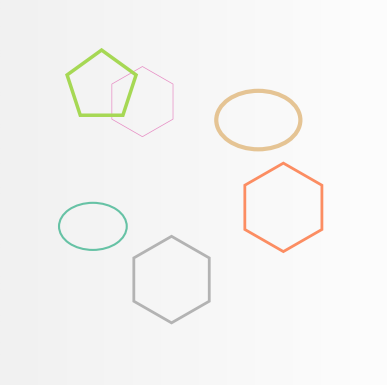[{"shape": "oval", "thickness": 1.5, "radius": 0.44, "center": [0.24, 0.412]}, {"shape": "hexagon", "thickness": 2, "radius": 0.57, "center": [0.731, 0.461]}, {"shape": "hexagon", "thickness": 0.5, "radius": 0.46, "center": [0.368, 0.736]}, {"shape": "pentagon", "thickness": 2.5, "radius": 0.47, "center": [0.262, 0.776]}, {"shape": "oval", "thickness": 3, "radius": 0.54, "center": [0.667, 0.688]}, {"shape": "hexagon", "thickness": 2, "radius": 0.56, "center": [0.443, 0.274]}]